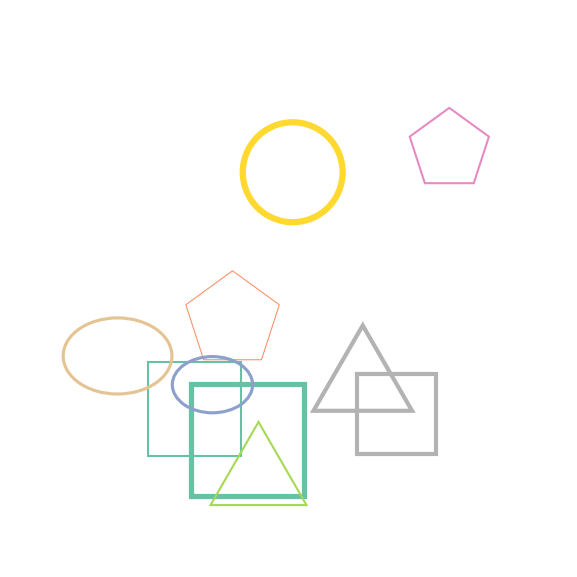[{"shape": "square", "thickness": 1, "radius": 0.41, "center": [0.337, 0.291]}, {"shape": "square", "thickness": 2.5, "radius": 0.49, "center": [0.428, 0.237]}, {"shape": "pentagon", "thickness": 0.5, "radius": 0.43, "center": [0.403, 0.445]}, {"shape": "oval", "thickness": 1.5, "radius": 0.35, "center": [0.368, 0.333]}, {"shape": "pentagon", "thickness": 1, "radius": 0.36, "center": [0.778, 0.74]}, {"shape": "triangle", "thickness": 1, "radius": 0.48, "center": [0.448, 0.173]}, {"shape": "circle", "thickness": 3, "radius": 0.43, "center": [0.507, 0.701]}, {"shape": "oval", "thickness": 1.5, "radius": 0.47, "center": [0.204, 0.383]}, {"shape": "triangle", "thickness": 2, "radius": 0.49, "center": [0.628, 0.337]}, {"shape": "square", "thickness": 2, "radius": 0.35, "center": [0.687, 0.282]}]